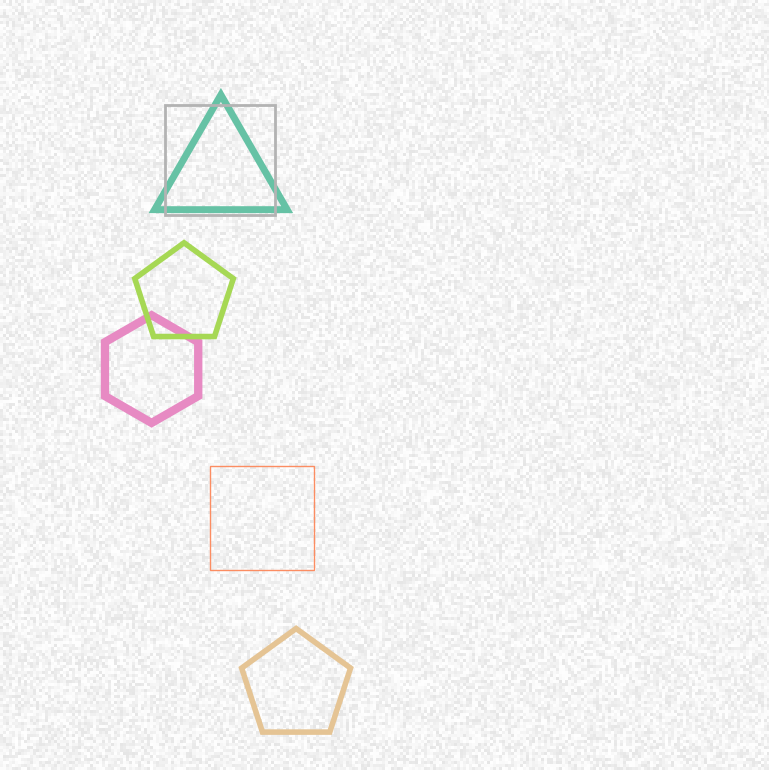[{"shape": "triangle", "thickness": 2.5, "radius": 0.5, "center": [0.287, 0.777]}, {"shape": "square", "thickness": 0.5, "radius": 0.34, "center": [0.34, 0.327]}, {"shape": "hexagon", "thickness": 3, "radius": 0.35, "center": [0.197, 0.521]}, {"shape": "pentagon", "thickness": 2, "radius": 0.34, "center": [0.239, 0.617]}, {"shape": "pentagon", "thickness": 2, "radius": 0.37, "center": [0.385, 0.109]}, {"shape": "square", "thickness": 1, "radius": 0.36, "center": [0.285, 0.792]}]